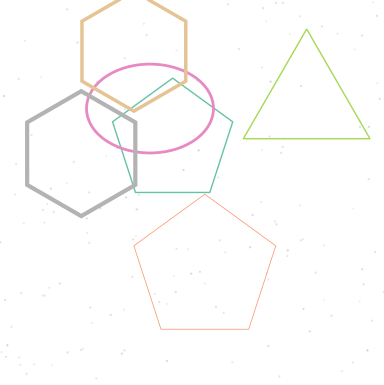[{"shape": "pentagon", "thickness": 1, "radius": 0.82, "center": [0.448, 0.633]}, {"shape": "pentagon", "thickness": 0.5, "radius": 0.97, "center": [0.532, 0.302]}, {"shape": "oval", "thickness": 2, "radius": 0.82, "center": [0.39, 0.718]}, {"shape": "triangle", "thickness": 1, "radius": 0.95, "center": [0.797, 0.735]}, {"shape": "hexagon", "thickness": 2.5, "radius": 0.78, "center": [0.348, 0.867]}, {"shape": "hexagon", "thickness": 3, "radius": 0.81, "center": [0.211, 0.601]}]